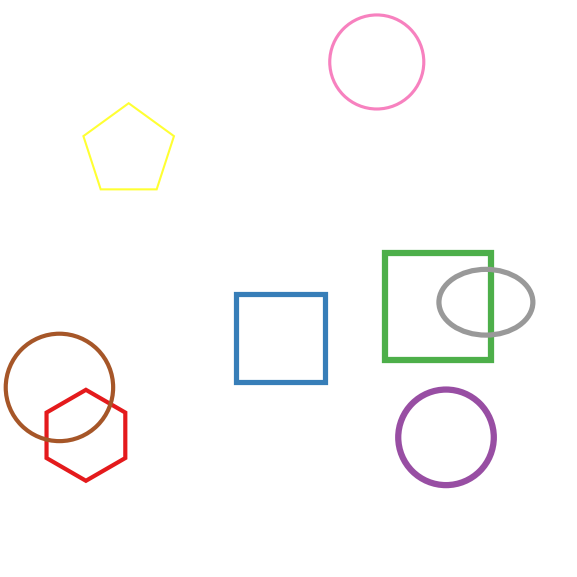[{"shape": "hexagon", "thickness": 2, "radius": 0.39, "center": [0.149, 0.245]}, {"shape": "square", "thickness": 2.5, "radius": 0.38, "center": [0.485, 0.414]}, {"shape": "square", "thickness": 3, "radius": 0.46, "center": [0.759, 0.468]}, {"shape": "circle", "thickness": 3, "radius": 0.41, "center": [0.772, 0.242]}, {"shape": "pentagon", "thickness": 1, "radius": 0.41, "center": [0.223, 0.738]}, {"shape": "circle", "thickness": 2, "radius": 0.47, "center": [0.103, 0.328]}, {"shape": "circle", "thickness": 1.5, "radius": 0.41, "center": [0.652, 0.892]}, {"shape": "oval", "thickness": 2.5, "radius": 0.41, "center": [0.841, 0.476]}]